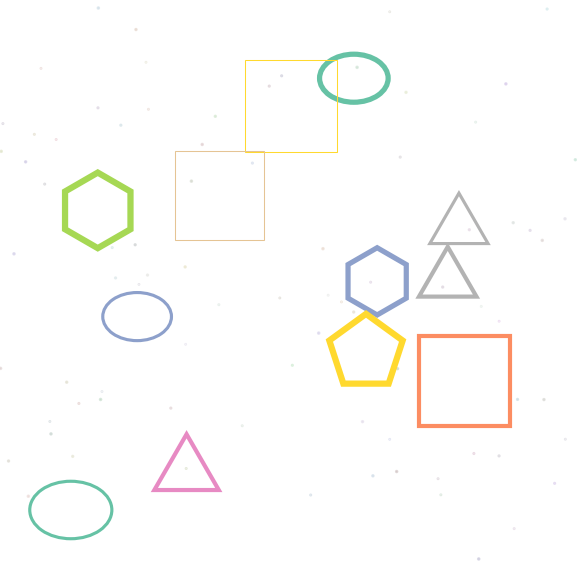[{"shape": "oval", "thickness": 1.5, "radius": 0.36, "center": [0.123, 0.116]}, {"shape": "oval", "thickness": 2.5, "radius": 0.3, "center": [0.613, 0.864]}, {"shape": "square", "thickness": 2, "radius": 0.39, "center": [0.805, 0.339]}, {"shape": "oval", "thickness": 1.5, "radius": 0.3, "center": [0.237, 0.451]}, {"shape": "hexagon", "thickness": 2.5, "radius": 0.29, "center": [0.653, 0.512]}, {"shape": "triangle", "thickness": 2, "radius": 0.32, "center": [0.323, 0.183]}, {"shape": "hexagon", "thickness": 3, "radius": 0.33, "center": [0.169, 0.635]}, {"shape": "pentagon", "thickness": 3, "radius": 0.33, "center": [0.634, 0.389]}, {"shape": "square", "thickness": 0.5, "radius": 0.4, "center": [0.504, 0.816]}, {"shape": "square", "thickness": 0.5, "radius": 0.39, "center": [0.381, 0.66]}, {"shape": "triangle", "thickness": 2, "radius": 0.29, "center": [0.775, 0.514]}, {"shape": "triangle", "thickness": 1.5, "radius": 0.29, "center": [0.795, 0.606]}]